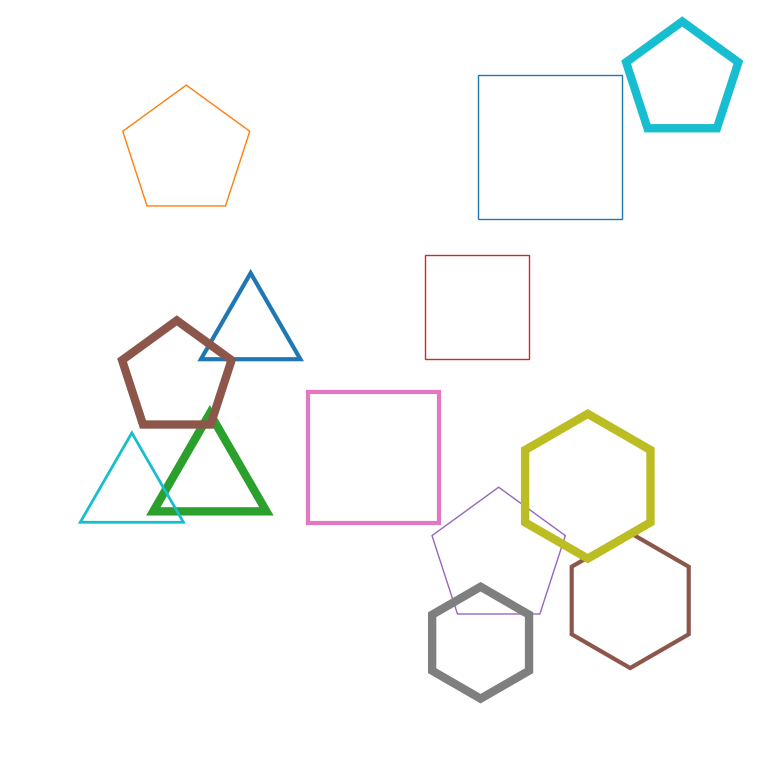[{"shape": "triangle", "thickness": 1.5, "radius": 0.37, "center": [0.326, 0.571]}, {"shape": "square", "thickness": 0.5, "radius": 0.47, "center": [0.714, 0.809]}, {"shape": "pentagon", "thickness": 0.5, "radius": 0.43, "center": [0.242, 0.803]}, {"shape": "triangle", "thickness": 3, "radius": 0.42, "center": [0.273, 0.378]}, {"shape": "square", "thickness": 0.5, "radius": 0.34, "center": [0.62, 0.602]}, {"shape": "pentagon", "thickness": 0.5, "radius": 0.46, "center": [0.648, 0.276]}, {"shape": "pentagon", "thickness": 3, "radius": 0.37, "center": [0.23, 0.509]}, {"shape": "hexagon", "thickness": 1.5, "radius": 0.44, "center": [0.818, 0.22]}, {"shape": "square", "thickness": 1.5, "radius": 0.43, "center": [0.485, 0.406]}, {"shape": "hexagon", "thickness": 3, "radius": 0.36, "center": [0.624, 0.165]}, {"shape": "hexagon", "thickness": 3, "radius": 0.47, "center": [0.763, 0.369]}, {"shape": "pentagon", "thickness": 3, "radius": 0.38, "center": [0.886, 0.895]}, {"shape": "triangle", "thickness": 1, "radius": 0.39, "center": [0.171, 0.36]}]